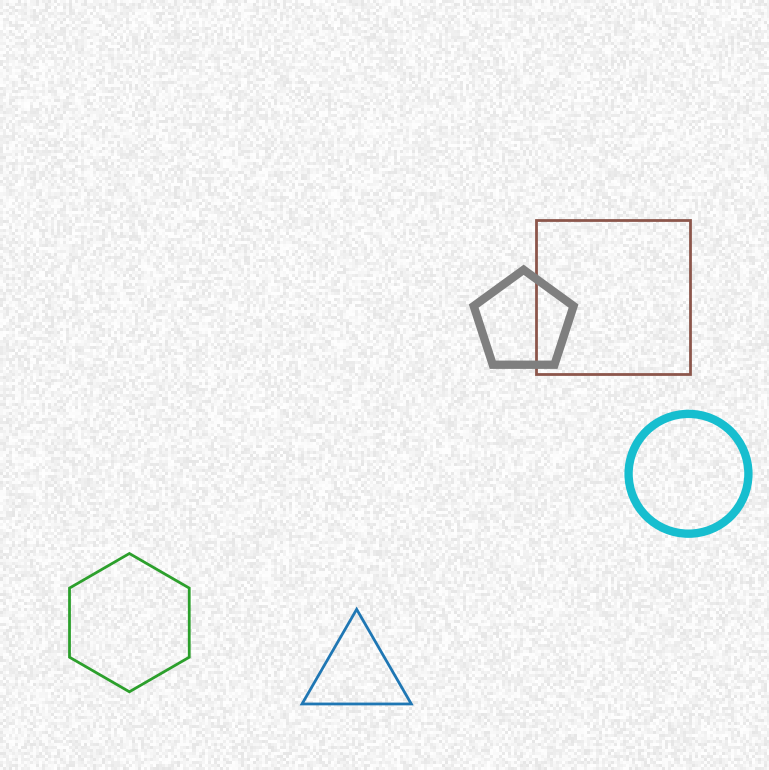[{"shape": "triangle", "thickness": 1, "radius": 0.41, "center": [0.463, 0.127]}, {"shape": "hexagon", "thickness": 1, "radius": 0.45, "center": [0.168, 0.191]}, {"shape": "square", "thickness": 1, "radius": 0.5, "center": [0.796, 0.614]}, {"shape": "pentagon", "thickness": 3, "radius": 0.34, "center": [0.68, 0.581]}, {"shape": "circle", "thickness": 3, "radius": 0.39, "center": [0.894, 0.385]}]